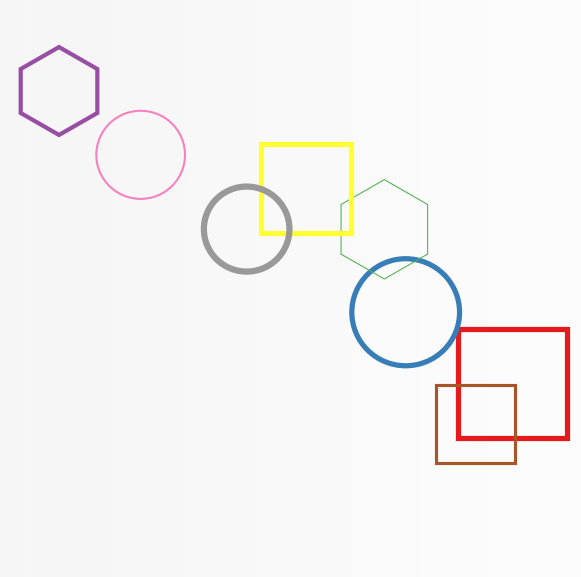[{"shape": "square", "thickness": 2.5, "radius": 0.47, "center": [0.882, 0.335]}, {"shape": "circle", "thickness": 2.5, "radius": 0.46, "center": [0.698, 0.458]}, {"shape": "hexagon", "thickness": 0.5, "radius": 0.43, "center": [0.661, 0.602]}, {"shape": "hexagon", "thickness": 2, "radius": 0.38, "center": [0.102, 0.842]}, {"shape": "square", "thickness": 2.5, "radius": 0.39, "center": [0.526, 0.673]}, {"shape": "square", "thickness": 1.5, "radius": 0.34, "center": [0.818, 0.265]}, {"shape": "circle", "thickness": 1, "radius": 0.38, "center": [0.242, 0.731]}, {"shape": "circle", "thickness": 3, "radius": 0.37, "center": [0.424, 0.602]}]